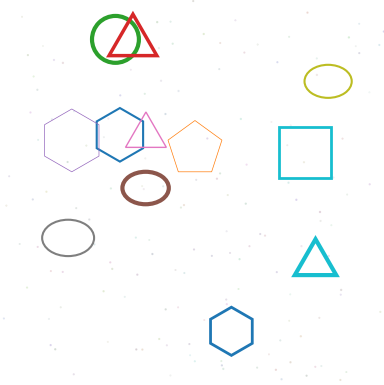[{"shape": "hexagon", "thickness": 1.5, "radius": 0.35, "center": [0.311, 0.65]}, {"shape": "hexagon", "thickness": 2, "radius": 0.31, "center": [0.601, 0.14]}, {"shape": "pentagon", "thickness": 0.5, "radius": 0.37, "center": [0.506, 0.613]}, {"shape": "circle", "thickness": 3, "radius": 0.3, "center": [0.3, 0.898]}, {"shape": "triangle", "thickness": 2.5, "radius": 0.36, "center": [0.345, 0.891]}, {"shape": "hexagon", "thickness": 0.5, "radius": 0.41, "center": [0.186, 0.635]}, {"shape": "oval", "thickness": 3, "radius": 0.3, "center": [0.378, 0.512]}, {"shape": "triangle", "thickness": 1, "radius": 0.31, "center": [0.379, 0.648]}, {"shape": "oval", "thickness": 1.5, "radius": 0.34, "center": [0.177, 0.382]}, {"shape": "oval", "thickness": 1.5, "radius": 0.31, "center": [0.852, 0.789]}, {"shape": "triangle", "thickness": 3, "radius": 0.31, "center": [0.82, 0.317]}, {"shape": "square", "thickness": 2, "radius": 0.33, "center": [0.792, 0.603]}]